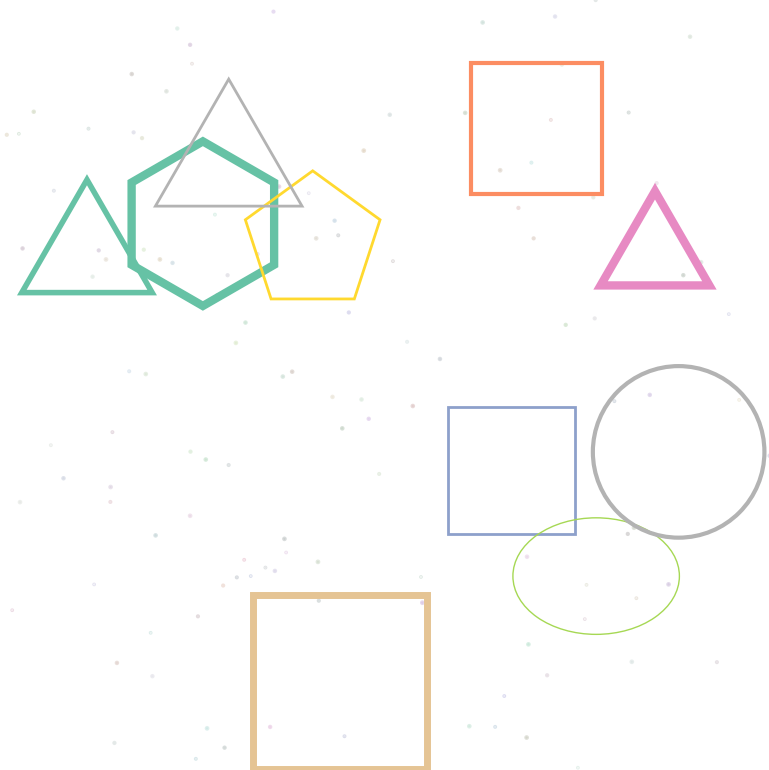[{"shape": "triangle", "thickness": 2, "radius": 0.49, "center": [0.113, 0.669]}, {"shape": "hexagon", "thickness": 3, "radius": 0.53, "center": [0.263, 0.71]}, {"shape": "square", "thickness": 1.5, "radius": 0.43, "center": [0.697, 0.833]}, {"shape": "square", "thickness": 1, "radius": 0.41, "center": [0.664, 0.389]}, {"shape": "triangle", "thickness": 3, "radius": 0.41, "center": [0.851, 0.67]}, {"shape": "oval", "thickness": 0.5, "radius": 0.54, "center": [0.774, 0.252]}, {"shape": "pentagon", "thickness": 1, "radius": 0.46, "center": [0.406, 0.686]}, {"shape": "square", "thickness": 2.5, "radius": 0.57, "center": [0.441, 0.114]}, {"shape": "triangle", "thickness": 1, "radius": 0.55, "center": [0.297, 0.787]}, {"shape": "circle", "thickness": 1.5, "radius": 0.56, "center": [0.881, 0.413]}]